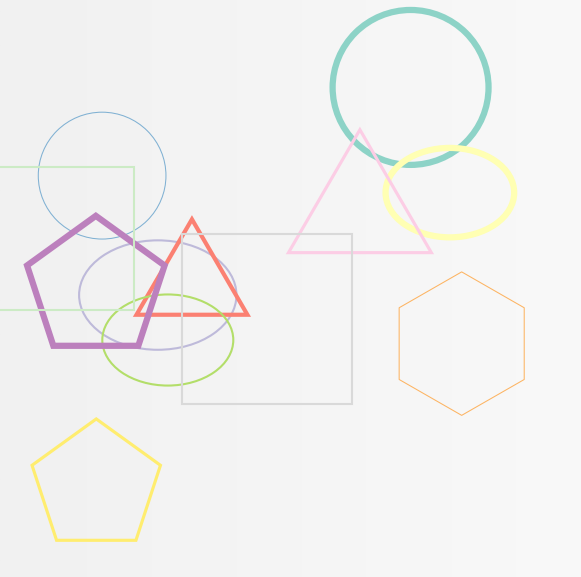[{"shape": "circle", "thickness": 3, "radius": 0.67, "center": [0.706, 0.848]}, {"shape": "oval", "thickness": 3, "radius": 0.55, "center": [0.774, 0.666]}, {"shape": "oval", "thickness": 1, "radius": 0.68, "center": [0.271, 0.488]}, {"shape": "triangle", "thickness": 2, "radius": 0.55, "center": [0.33, 0.509]}, {"shape": "circle", "thickness": 0.5, "radius": 0.55, "center": [0.176, 0.695]}, {"shape": "hexagon", "thickness": 0.5, "radius": 0.62, "center": [0.794, 0.404]}, {"shape": "oval", "thickness": 1, "radius": 0.56, "center": [0.289, 0.41]}, {"shape": "triangle", "thickness": 1.5, "radius": 0.71, "center": [0.619, 0.633]}, {"shape": "square", "thickness": 1, "radius": 0.73, "center": [0.459, 0.447]}, {"shape": "pentagon", "thickness": 3, "radius": 0.62, "center": [0.165, 0.501]}, {"shape": "square", "thickness": 1, "radius": 0.62, "center": [0.106, 0.586]}, {"shape": "pentagon", "thickness": 1.5, "radius": 0.58, "center": [0.166, 0.158]}]